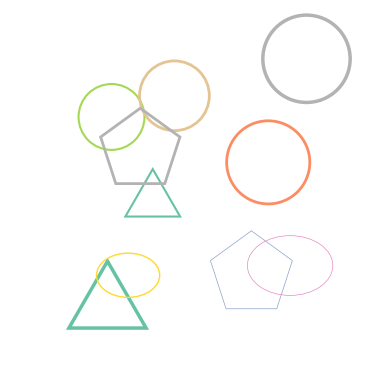[{"shape": "triangle", "thickness": 1.5, "radius": 0.41, "center": [0.397, 0.479]}, {"shape": "triangle", "thickness": 2.5, "radius": 0.58, "center": [0.279, 0.206]}, {"shape": "circle", "thickness": 2, "radius": 0.54, "center": [0.697, 0.578]}, {"shape": "pentagon", "thickness": 0.5, "radius": 0.56, "center": [0.653, 0.289]}, {"shape": "oval", "thickness": 0.5, "radius": 0.55, "center": [0.754, 0.31]}, {"shape": "circle", "thickness": 1.5, "radius": 0.43, "center": [0.29, 0.696]}, {"shape": "oval", "thickness": 1, "radius": 0.41, "center": [0.333, 0.285]}, {"shape": "circle", "thickness": 2, "radius": 0.45, "center": [0.453, 0.751]}, {"shape": "pentagon", "thickness": 2, "radius": 0.54, "center": [0.364, 0.611]}, {"shape": "circle", "thickness": 2.5, "radius": 0.57, "center": [0.796, 0.847]}]